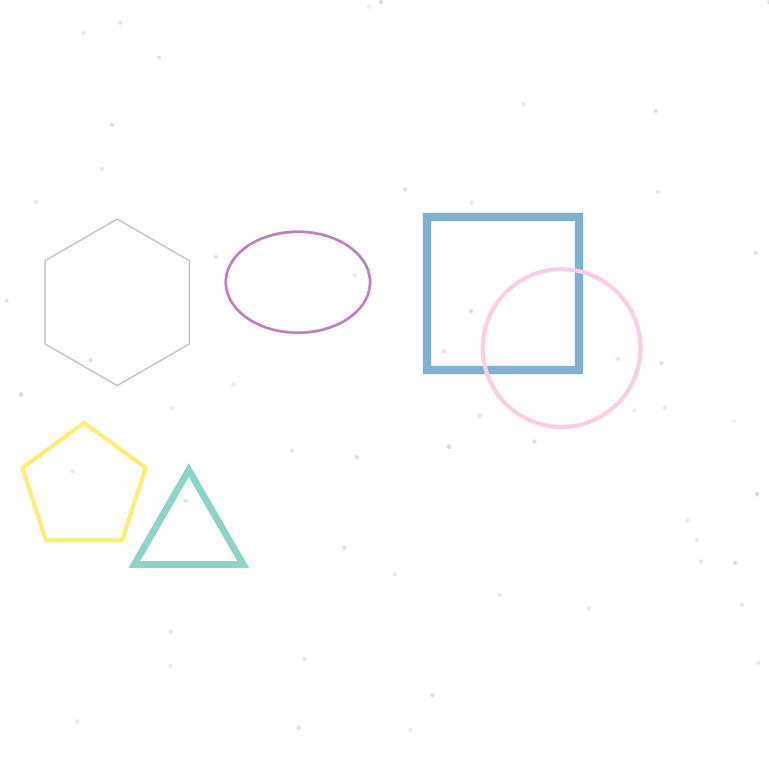[{"shape": "triangle", "thickness": 2.5, "radius": 0.41, "center": [0.245, 0.308]}, {"shape": "hexagon", "thickness": 0.5, "radius": 0.54, "center": [0.152, 0.607]}, {"shape": "square", "thickness": 3, "radius": 0.5, "center": [0.653, 0.619]}, {"shape": "circle", "thickness": 1.5, "radius": 0.51, "center": [0.729, 0.548]}, {"shape": "oval", "thickness": 1, "radius": 0.47, "center": [0.387, 0.633]}, {"shape": "pentagon", "thickness": 1.5, "radius": 0.42, "center": [0.109, 0.367]}]